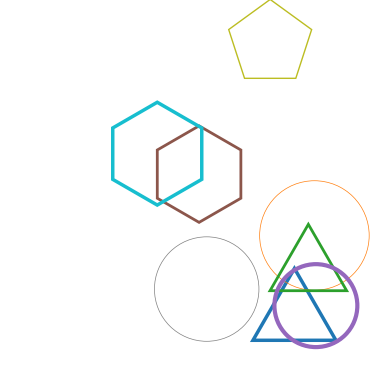[{"shape": "triangle", "thickness": 2.5, "radius": 0.62, "center": [0.765, 0.178]}, {"shape": "circle", "thickness": 0.5, "radius": 0.71, "center": [0.817, 0.388]}, {"shape": "triangle", "thickness": 2, "radius": 0.57, "center": [0.801, 0.302]}, {"shape": "circle", "thickness": 3, "radius": 0.54, "center": [0.82, 0.206]}, {"shape": "hexagon", "thickness": 2, "radius": 0.63, "center": [0.517, 0.548]}, {"shape": "circle", "thickness": 0.5, "radius": 0.68, "center": [0.537, 0.249]}, {"shape": "pentagon", "thickness": 1, "radius": 0.57, "center": [0.702, 0.888]}, {"shape": "hexagon", "thickness": 2.5, "radius": 0.67, "center": [0.408, 0.601]}]